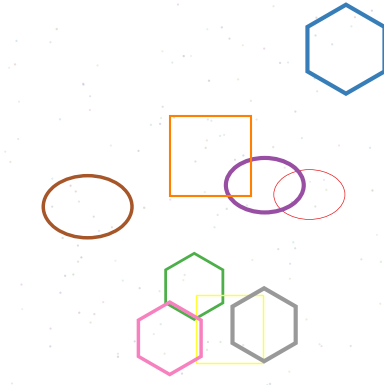[{"shape": "oval", "thickness": 0.5, "radius": 0.46, "center": [0.804, 0.495]}, {"shape": "hexagon", "thickness": 3, "radius": 0.58, "center": [0.899, 0.872]}, {"shape": "hexagon", "thickness": 2, "radius": 0.43, "center": [0.505, 0.256]}, {"shape": "oval", "thickness": 3, "radius": 0.51, "center": [0.688, 0.519]}, {"shape": "square", "thickness": 1.5, "radius": 0.52, "center": [0.546, 0.595]}, {"shape": "square", "thickness": 1, "radius": 0.44, "center": [0.596, 0.145]}, {"shape": "oval", "thickness": 2.5, "radius": 0.58, "center": [0.228, 0.463]}, {"shape": "hexagon", "thickness": 2.5, "radius": 0.47, "center": [0.441, 0.121]}, {"shape": "hexagon", "thickness": 3, "radius": 0.47, "center": [0.686, 0.156]}]